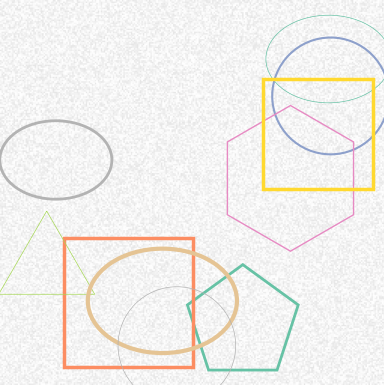[{"shape": "oval", "thickness": 0.5, "radius": 0.81, "center": [0.853, 0.847]}, {"shape": "pentagon", "thickness": 2, "radius": 0.76, "center": [0.631, 0.161]}, {"shape": "square", "thickness": 2.5, "radius": 0.84, "center": [0.334, 0.214]}, {"shape": "circle", "thickness": 1.5, "radius": 0.76, "center": [0.859, 0.751]}, {"shape": "hexagon", "thickness": 1, "radius": 0.95, "center": [0.754, 0.537]}, {"shape": "triangle", "thickness": 0.5, "radius": 0.72, "center": [0.121, 0.308]}, {"shape": "square", "thickness": 2.5, "radius": 0.71, "center": [0.827, 0.652]}, {"shape": "oval", "thickness": 3, "radius": 0.97, "center": [0.422, 0.219]}, {"shape": "circle", "thickness": 0.5, "radius": 0.76, "center": [0.459, 0.102]}, {"shape": "oval", "thickness": 2, "radius": 0.73, "center": [0.145, 0.584]}]